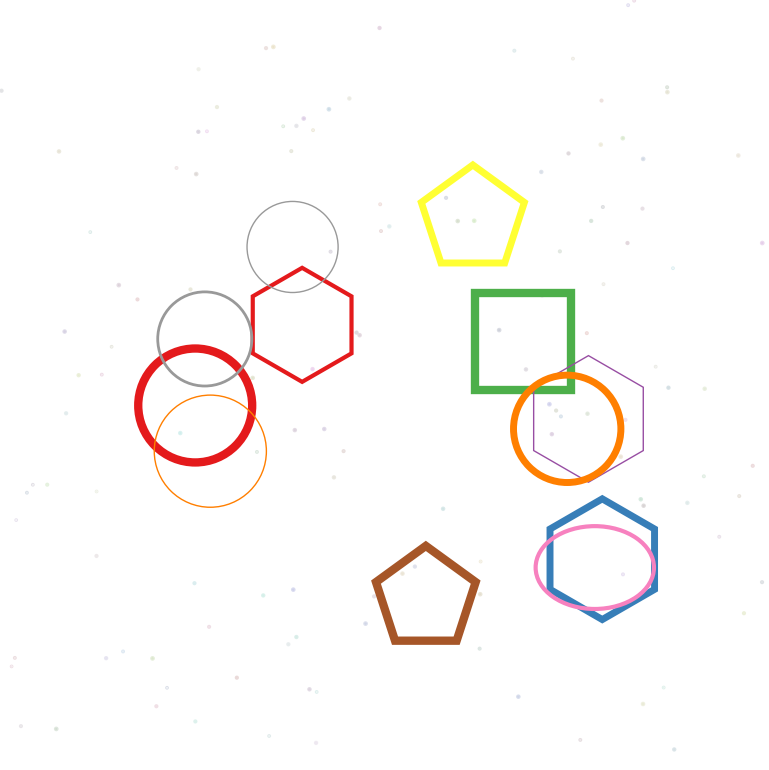[{"shape": "hexagon", "thickness": 1.5, "radius": 0.37, "center": [0.392, 0.578]}, {"shape": "circle", "thickness": 3, "radius": 0.37, "center": [0.254, 0.473]}, {"shape": "hexagon", "thickness": 2.5, "radius": 0.39, "center": [0.782, 0.274]}, {"shape": "square", "thickness": 3, "radius": 0.31, "center": [0.679, 0.557]}, {"shape": "hexagon", "thickness": 0.5, "radius": 0.41, "center": [0.764, 0.456]}, {"shape": "circle", "thickness": 0.5, "radius": 0.36, "center": [0.273, 0.414]}, {"shape": "circle", "thickness": 2.5, "radius": 0.35, "center": [0.737, 0.443]}, {"shape": "pentagon", "thickness": 2.5, "radius": 0.35, "center": [0.614, 0.715]}, {"shape": "pentagon", "thickness": 3, "radius": 0.34, "center": [0.553, 0.223]}, {"shape": "oval", "thickness": 1.5, "radius": 0.38, "center": [0.772, 0.263]}, {"shape": "circle", "thickness": 0.5, "radius": 0.3, "center": [0.38, 0.679]}, {"shape": "circle", "thickness": 1, "radius": 0.31, "center": [0.266, 0.56]}]